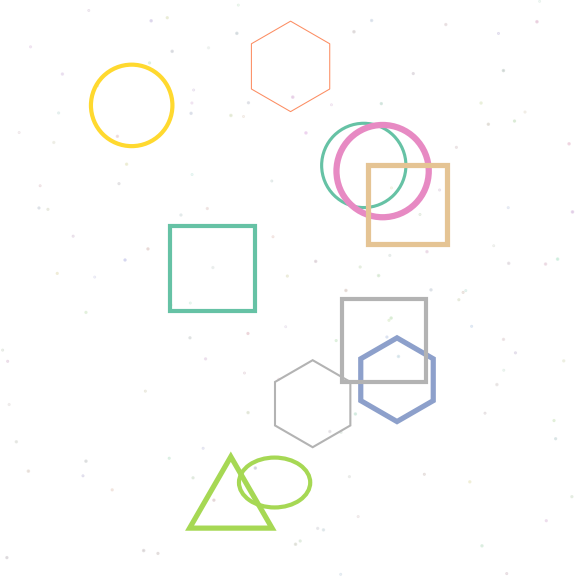[{"shape": "square", "thickness": 2, "radius": 0.37, "center": [0.368, 0.535]}, {"shape": "circle", "thickness": 1.5, "radius": 0.36, "center": [0.63, 0.713]}, {"shape": "hexagon", "thickness": 0.5, "radius": 0.39, "center": [0.503, 0.884]}, {"shape": "hexagon", "thickness": 2.5, "radius": 0.36, "center": [0.687, 0.342]}, {"shape": "circle", "thickness": 3, "radius": 0.4, "center": [0.663, 0.703]}, {"shape": "triangle", "thickness": 2.5, "radius": 0.41, "center": [0.4, 0.126]}, {"shape": "oval", "thickness": 2, "radius": 0.31, "center": [0.475, 0.164]}, {"shape": "circle", "thickness": 2, "radius": 0.35, "center": [0.228, 0.817]}, {"shape": "square", "thickness": 2.5, "radius": 0.34, "center": [0.706, 0.645]}, {"shape": "square", "thickness": 2, "radius": 0.36, "center": [0.665, 0.409]}, {"shape": "hexagon", "thickness": 1, "radius": 0.38, "center": [0.541, 0.3]}]